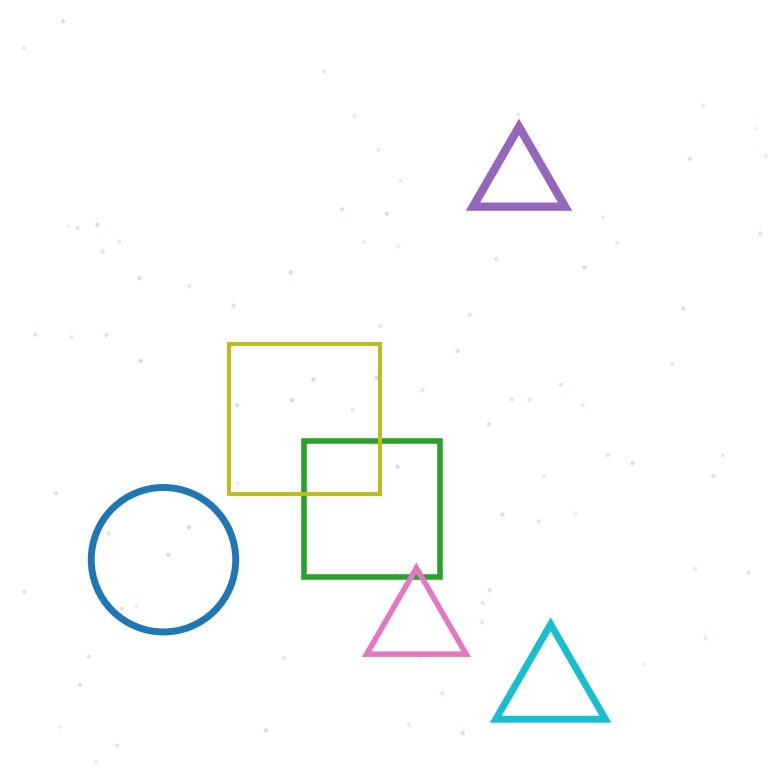[{"shape": "circle", "thickness": 2.5, "radius": 0.47, "center": [0.212, 0.273]}, {"shape": "square", "thickness": 2, "radius": 0.44, "center": [0.483, 0.339]}, {"shape": "triangle", "thickness": 3, "radius": 0.35, "center": [0.674, 0.766]}, {"shape": "triangle", "thickness": 2, "radius": 0.37, "center": [0.541, 0.188]}, {"shape": "square", "thickness": 1.5, "radius": 0.49, "center": [0.396, 0.456]}, {"shape": "triangle", "thickness": 2.5, "radius": 0.41, "center": [0.715, 0.107]}]